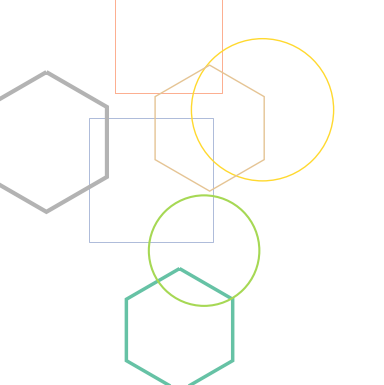[{"shape": "hexagon", "thickness": 2.5, "radius": 0.8, "center": [0.466, 0.143]}, {"shape": "square", "thickness": 0.5, "radius": 0.7, "center": [0.437, 0.897]}, {"shape": "square", "thickness": 0.5, "radius": 0.8, "center": [0.392, 0.532]}, {"shape": "circle", "thickness": 1.5, "radius": 0.72, "center": [0.53, 0.349]}, {"shape": "circle", "thickness": 1, "radius": 0.92, "center": [0.682, 0.715]}, {"shape": "hexagon", "thickness": 1, "radius": 0.82, "center": [0.545, 0.667]}, {"shape": "hexagon", "thickness": 3, "radius": 0.91, "center": [0.121, 0.631]}]